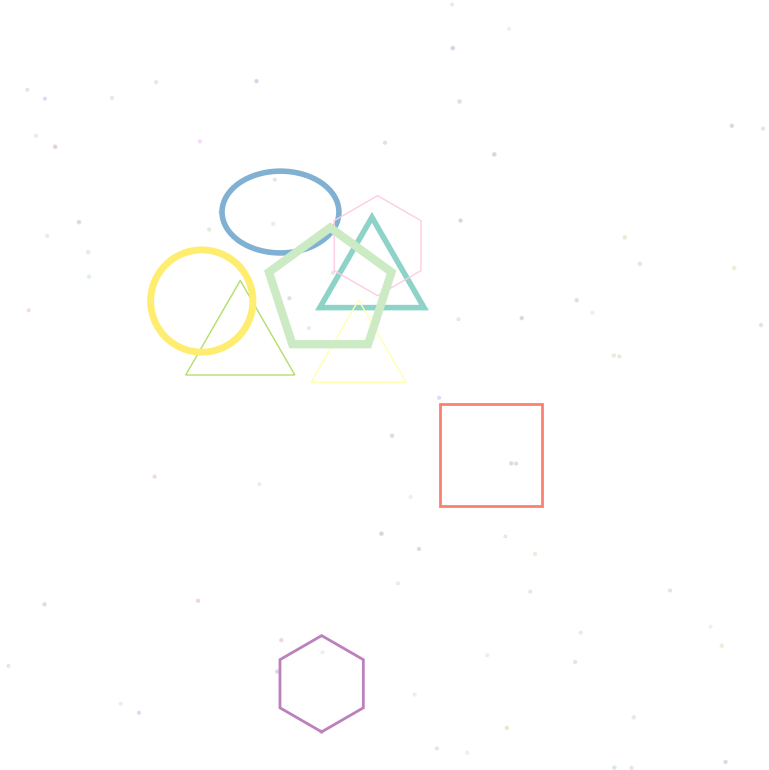[{"shape": "triangle", "thickness": 2, "radius": 0.39, "center": [0.483, 0.64]}, {"shape": "triangle", "thickness": 0.5, "radius": 0.36, "center": [0.466, 0.539]}, {"shape": "square", "thickness": 1, "radius": 0.33, "center": [0.638, 0.409]}, {"shape": "oval", "thickness": 2, "radius": 0.38, "center": [0.364, 0.725]}, {"shape": "triangle", "thickness": 0.5, "radius": 0.41, "center": [0.312, 0.554]}, {"shape": "hexagon", "thickness": 0.5, "radius": 0.32, "center": [0.49, 0.681]}, {"shape": "hexagon", "thickness": 1, "radius": 0.31, "center": [0.418, 0.112]}, {"shape": "pentagon", "thickness": 3, "radius": 0.42, "center": [0.429, 0.621]}, {"shape": "circle", "thickness": 2.5, "radius": 0.33, "center": [0.262, 0.609]}]